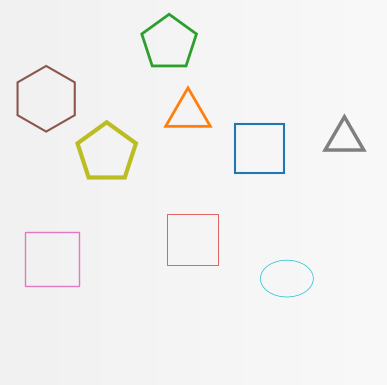[{"shape": "square", "thickness": 1.5, "radius": 0.32, "center": [0.671, 0.615]}, {"shape": "triangle", "thickness": 2, "radius": 0.33, "center": [0.485, 0.705]}, {"shape": "pentagon", "thickness": 2, "radius": 0.37, "center": [0.436, 0.889]}, {"shape": "square", "thickness": 0.5, "radius": 0.33, "center": [0.497, 0.378]}, {"shape": "hexagon", "thickness": 1.5, "radius": 0.43, "center": [0.119, 0.743]}, {"shape": "square", "thickness": 1, "radius": 0.35, "center": [0.135, 0.327]}, {"shape": "triangle", "thickness": 2.5, "radius": 0.29, "center": [0.889, 0.639]}, {"shape": "pentagon", "thickness": 3, "radius": 0.4, "center": [0.275, 0.603]}, {"shape": "oval", "thickness": 0.5, "radius": 0.34, "center": [0.74, 0.276]}]